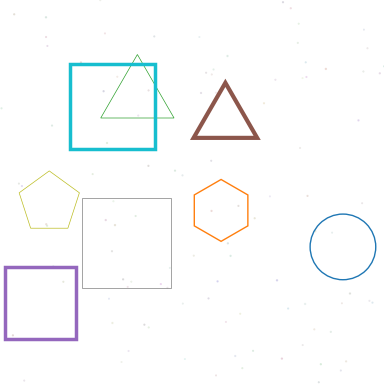[{"shape": "circle", "thickness": 1, "radius": 0.43, "center": [0.891, 0.359]}, {"shape": "hexagon", "thickness": 1, "radius": 0.4, "center": [0.574, 0.453]}, {"shape": "triangle", "thickness": 0.5, "radius": 0.55, "center": [0.357, 0.748]}, {"shape": "square", "thickness": 2.5, "radius": 0.47, "center": [0.105, 0.213]}, {"shape": "triangle", "thickness": 3, "radius": 0.48, "center": [0.585, 0.69]}, {"shape": "square", "thickness": 0.5, "radius": 0.58, "center": [0.328, 0.369]}, {"shape": "pentagon", "thickness": 0.5, "radius": 0.41, "center": [0.128, 0.474]}, {"shape": "square", "thickness": 2.5, "radius": 0.55, "center": [0.292, 0.723]}]